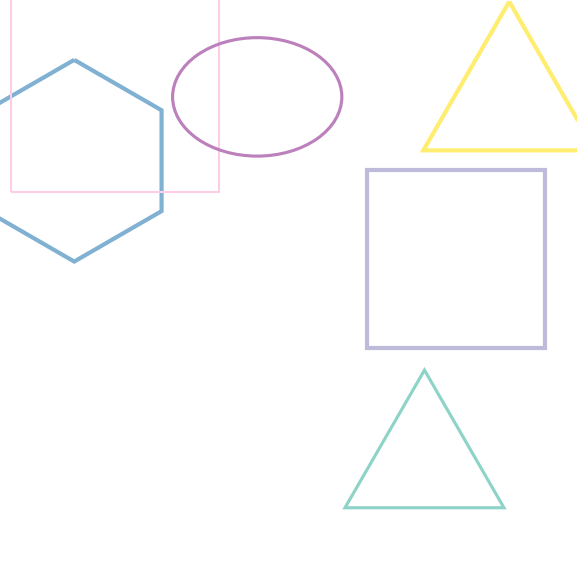[{"shape": "triangle", "thickness": 1.5, "radius": 0.79, "center": [0.735, 0.199]}, {"shape": "square", "thickness": 2, "radius": 0.77, "center": [0.789, 0.551]}, {"shape": "hexagon", "thickness": 2, "radius": 0.87, "center": [0.129, 0.721]}, {"shape": "square", "thickness": 1, "radius": 0.9, "center": [0.199, 0.846]}, {"shape": "oval", "thickness": 1.5, "radius": 0.73, "center": [0.445, 0.831]}, {"shape": "triangle", "thickness": 2, "radius": 0.86, "center": [0.882, 0.825]}]